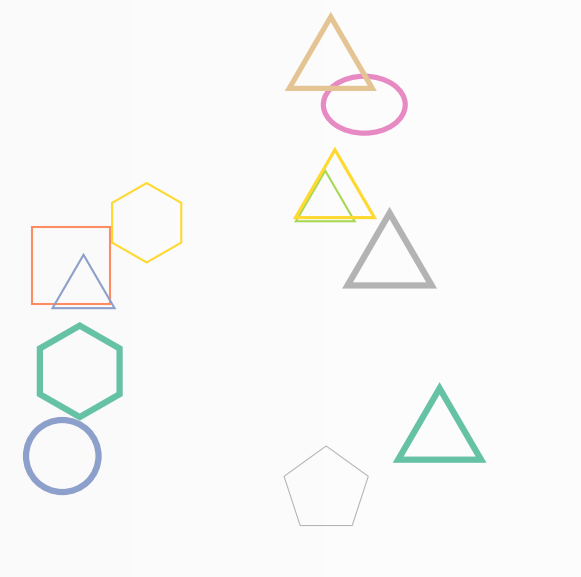[{"shape": "triangle", "thickness": 3, "radius": 0.41, "center": [0.756, 0.244]}, {"shape": "hexagon", "thickness": 3, "radius": 0.4, "center": [0.137, 0.356]}, {"shape": "square", "thickness": 1, "radius": 0.33, "center": [0.122, 0.539]}, {"shape": "triangle", "thickness": 1, "radius": 0.31, "center": [0.144, 0.496]}, {"shape": "circle", "thickness": 3, "radius": 0.31, "center": [0.107, 0.209]}, {"shape": "oval", "thickness": 2.5, "radius": 0.35, "center": [0.627, 0.818]}, {"shape": "triangle", "thickness": 1, "radius": 0.29, "center": [0.56, 0.645]}, {"shape": "hexagon", "thickness": 1, "radius": 0.34, "center": [0.252, 0.613]}, {"shape": "triangle", "thickness": 1.5, "radius": 0.39, "center": [0.576, 0.662]}, {"shape": "triangle", "thickness": 2.5, "radius": 0.41, "center": [0.569, 0.887]}, {"shape": "pentagon", "thickness": 0.5, "radius": 0.38, "center": [0.561, 0.151]}, {"shape": "triangle", "thickness": 3, "radius": 0.42, "center": [0.67, 0.547]}]